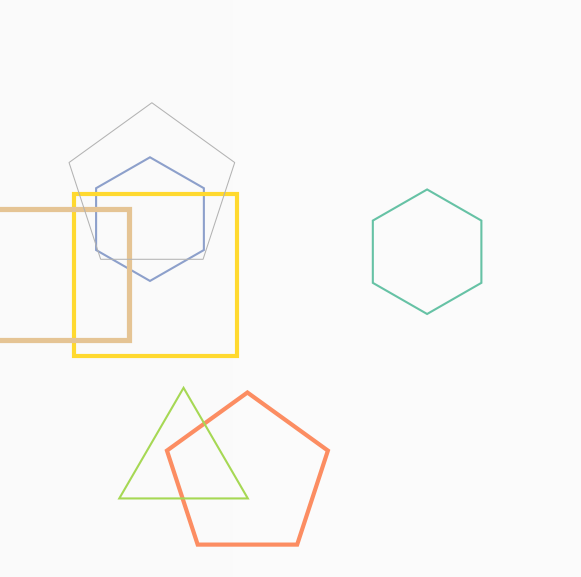[{"shape": "hexagon", "thickness": 1, "radius": 0.54, "center": [0.735, 0.563]}, {"shape": "pentagon", "thickness": 2, "radius": 0.73, "center": [0.426, 0.174]}, {"shape": "hexagon", "thickness": 1, "radius": 0.54, "center": [0.258, 0.62]}, {"shape": "triangle", "thickness": 1, "radius": 0.64, "center": [0.316, 0.2]}, {"shape": "square", "thickness": 2, "radius": 0.7, "center": [0.268, 0.523]}, {"shape": "square", "thickness": 2.5, "radius": 0.57, "center": [0.109, 0.524]}, {"shape": "pentagon", "thickness": 0.5, "radius": 0.75, "center": [0.261, 0.671]}]